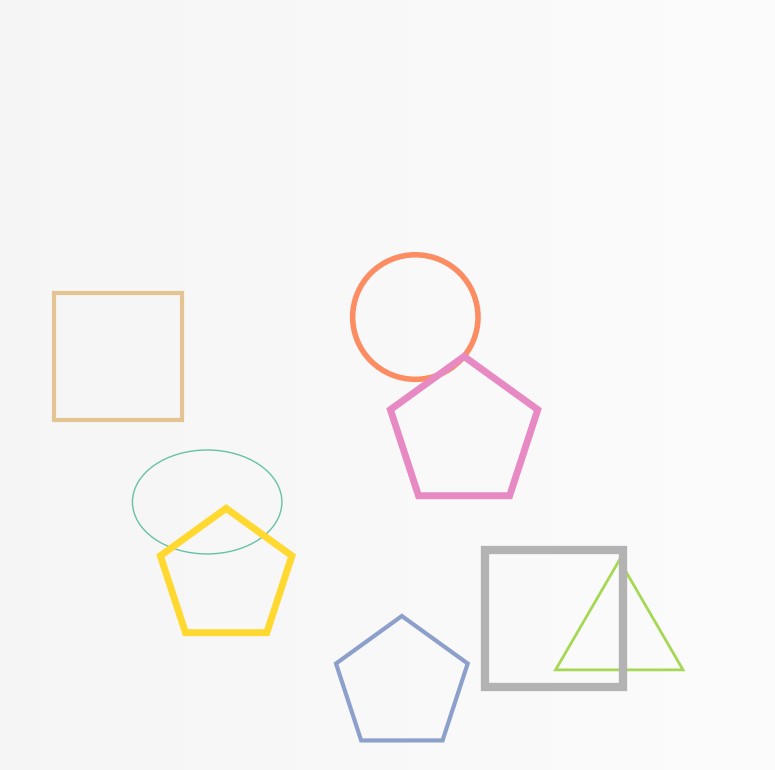[{"shape": "oval", "thickness": 0.5, "radius": 0.48, "center": [0.267, 0.348]}, {"shape": "circle", "thickness": 2, "radius": 0.4, "center": [0.536, 0.588]}, {"shape": "pentagon", "thickness": 1.5, "radius": 0.45, "center": [0.519, 0.111]}, {"shape": "pentagon", "thickness": 2.5, "radius": 0.5, "center": [0.599, 0.437]}, {"shape": "triangle", "thickness": 1, "radius": 0.47, "center": [0.799, 0.178]}, {"shape": "pentagon", "thickness": 2.5, "radius": 0.45, "center": [0.292, 0.251]}, {"shape": "square", "thickness": 1.5, "radius": 0.41, "center": [0.152, 0.537]}, {"shape": "square", "thickness": 3, "radius": 0.44, "center": [0.715, 0.197]}]